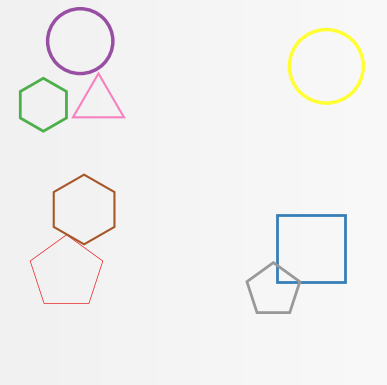[{"shape": "pentagon", "thickness": 0.5, "radius": 0.49, "center": [0.172, 0.292]}, {"shape": "square", "thickness": 2, "radius": 0.44, "center": [0.803, 0.354]}, {"shape": "hexagon", "thickness": 2, "radius": 0.34, "center": [0.112, 0.728]}, {"shape": "circle", "thickness": 2.5, "radius": 0.42, "center": [0.207, 0.893]}, {"shape": "circle", "thickness": 2.5, "radius": 0.48, "center": [0.842, 0.828]}, {"shape": "hexagon", "thickness": 1.5, "radius": 0.45, "center": [0.217, 0.456]}, {"shape": "triangle", "thickness": 1.5, "radius": 0.38, "center": [0.254, 0.733]}, {"shape": "pentagon", "thickness": 2, "radius": 0.36, "center": [0.705, 0.246]}]